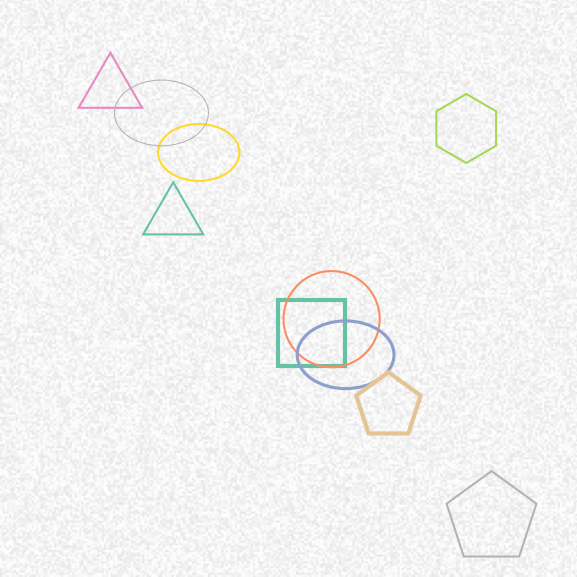[{"shape": "triangle", "thickness": 1, "radius": 0.3, "center": [0.3, 0.623]}, {"shape": "square", "thickness": 2, "radius": 0.29, "center": [0.539, 0.423]}, {"shape": "circle", "thickness": 1, "radius": 0.42, "center": [0.574, 0.447]}, {"shape": "oval", "thickness": 1.5, "radius": 0.42, "center": [0.598, 0.385]}, {"shape": "triangle", "thickness": 1, "radius": 0.32, "center": [0.191, 0.844]}, {"shape": "hexagon", "thickness": 1, "radius": 0.3, "center": [0.807, 0.777]}, {"shape": "oval", "thickness": 1, "radius": 0.35, "center": [0.344, 0.735]}, {"shape": "pentagon", "thickness": 2, "radius": 0.29, "center": [0.673, 0.296]}, {"shape": "oval", "thickness": 0.5, "radius": 0.41, "center": [0.28, 0.804]}, {"shape": "pentagon", "thickness": 1, "radius": 0.41, "center": [0.851, 0.102]}]